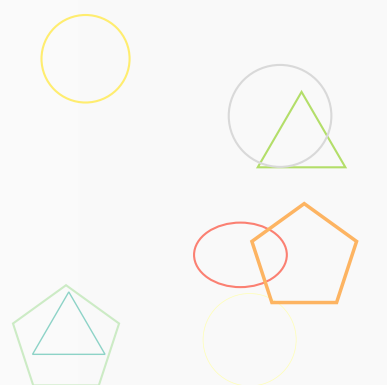[{"shape": "triangle", "thickness": 1, "radius": 0.54, "center": [0.178, 0.134]}, {"shape": "circle", "thickness": 0.5, "radius": 0.6, "center": [0.644, 0.118]}, {"shape": "oval", "thickness": 1.5, "radius": 0.6, "center": [0.62, 0.338]}, {"shape": "pentagon", "thickness": 2.5, "radius": 0.71, "center": [0.785, 0.329]}, {"shape": "triangle", "thickness": 1.5, "radius": 0.65, "center": [0.778, 0.631]}, {"shape": "circle", "thickness": 1.5, "radius": 0.66, "center": [0.723, 0.699]}, {"shape": "pentagon", "thickness": 1.5, "radius": 0.72, "center": [0.17, 0.115]}, {"shape": "circle", "thickness": 1.5, "radius": 0.57, "center": [0.221, 0.847]}]